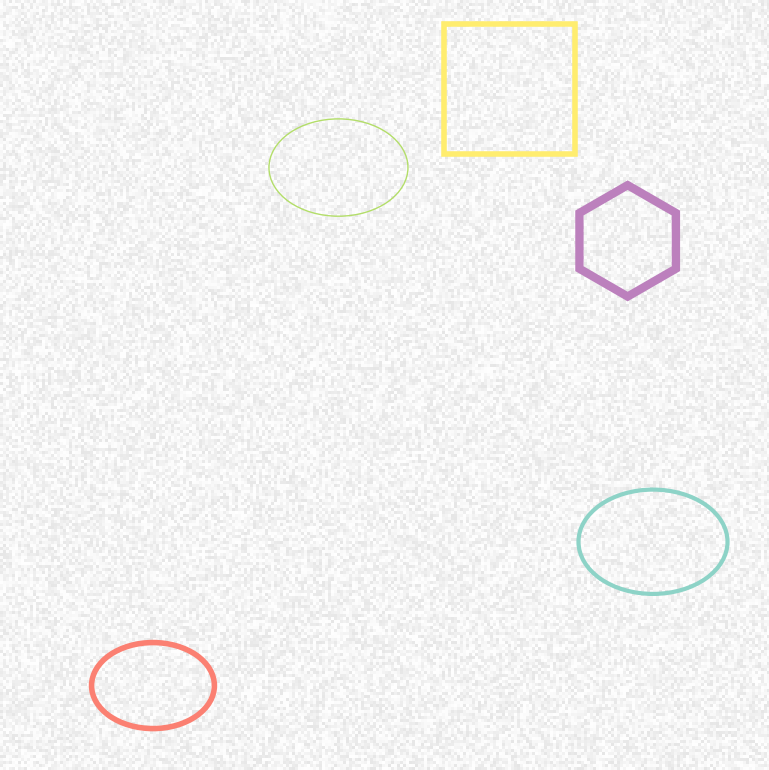[{"shape": "oval", "thickness": 1.5, "radius": 0.48, "center": [0.848, 0.296]}, {"shape": "oval", "thickness": 2, "radius": 0.4, "center": [0.199, 0.11]}, {"shape": "oval", "thickness": 0.5, "radius": 0.45, "center": [0.44, 0.782]}, {"shape": "hexagon", "thickness": 3, "radius": 0.36, "center": [0.815, 0.687]}, {"shape": "square", "thickness": 2, "radius": 0.42, "center": [0.662, 0.884]}]